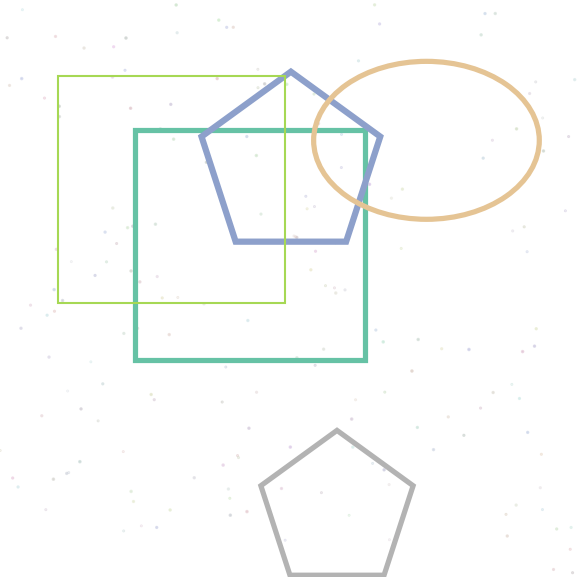[{"shape": "square", "thickness": 2.5, "radius": 0.99, "center": [0.433, 0.574]}, {"shape": "pentagon", "thickness": 3, "radius": 0.81, "center": [0.504, 0.712]}, {"shape": "square", "thickness": 1, "radius": 0.98, "center": [0.296, 0.671]}, {"shape": "oval", "thickness": 2.5, "radius": 0.98, "center": [0.738, 0.756]}, {"shape": "pentagon", "thickness": 2.5, "radius": 0.69, "center": [0.584, 0.115]}]